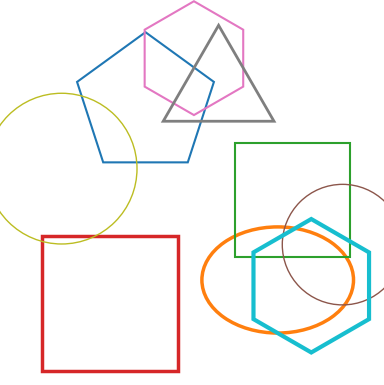[{"shape": "pentagon", "thickness": 1.5, "radius": 0.93, "center": [0.378, 0.729]}, {"shape": "oval", "thickness": 2.5, "radius": 0.98, "center": [0.721, 0.273]}, {"shape": "square", "thickness": 1.5, "radius": 0.74, "center": [0.76, 0.481]}, {"shape": "square", "thickness": 2.5, "radius": 0.88, "center": [0.286, 0.211]}, {"shape": "circle", "thickness": 1, "radius": 0.78, "center": [0.89, 0.365]}, {"shape": "hexagon", "thickness": 1.5, "radius": 0.74, "center": [0.504, 0.849]}, {"shape": "triangle", "thickness": 2, "radius": 0.83, "center": [0.568, 0.768]}, {"shape": "circle", "thickness": 1, "radius": 0.98, "center": [0.16, 0.562]}, {"shape": "hexagon", "thickness": 3, "radius": 0.87, "center": [0.808, 0.258]}]